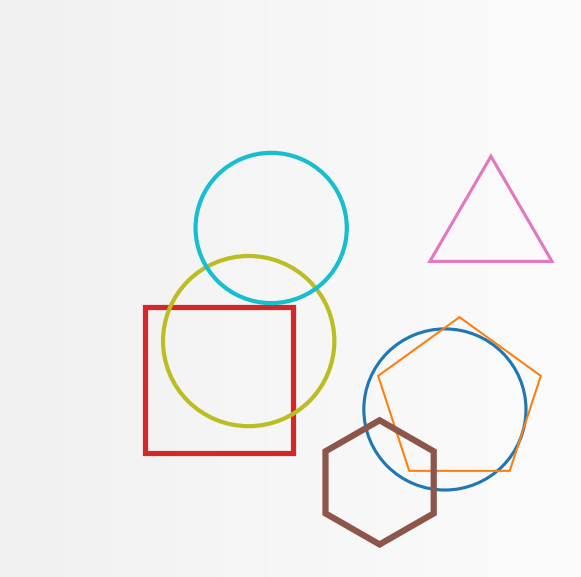[{"shape": "circle", "thickness": 1.5, "radius": 0.7, "center": [0.765, 0.29]}, {"shape": "pentagon", "thickness": 1, "radius": 0.74, "center": [0.791, 0.303]}, {"shape": "square", "thickness": 2.5, "radius": 0.64, "center": [0.377, 0.341]}, {"shape": "hexagon", "thickness": 3, "radius": 0.54, "center": [0.653, 0.164]}, {"shape": "triangle", "thickness": 1.5, "radius": 0.61, "center": [0.845, 0.607]}, {"shape": "circle", "thickness": 2, "radius": 0.74, "center": [0.428, 0.409]}, {"shape": "circle", "thickness": 2, "radius": 0.65, "center": [0.467, 0.604]}]